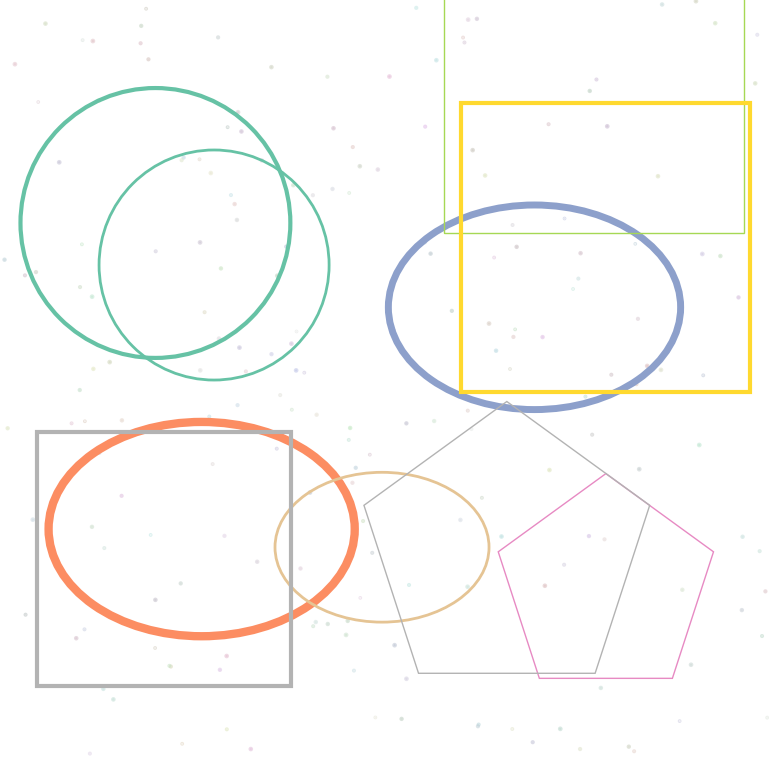[{"shape": "circle", "thickness": 1, "radius": 0.75, "center": [0.278, 0.656]}, {"shape": "circle", "thickness": 1.5, "radius": 0.88, "center": [0.202, 0.71]}, {"shape": "oval", "thickness": 3, "radius": 0.99, "center": [0.262, 0.313]}, {"shape": "oval", "thickness": 2.5, "radius": 0.95, "center": [0.694, 0.601]}, {"shape": "pentagon", "thickness": 0.5, "radius": 0.73, "center": [0.787, 0.238]}, {"shape": "square", "thickness": 0.5, "radius": 0.97, "center": [0.771, 0.892]}, {"shape": "square", "thickness": 1.5, "radius": 0.94, "center": [0.787, 0.678]}, {"shape": "oval", "thickness": 1, "radius": 0.69, "center": [0.496, 0.289]}, {"shape": "square", "thickness": 1.5, "radius": 0.82, "center": [0.213, 0.274]}, {"shape": "pentagon", "thickness": 0.5, "radius": 0.98, "center": [0.658, 0.283]}]